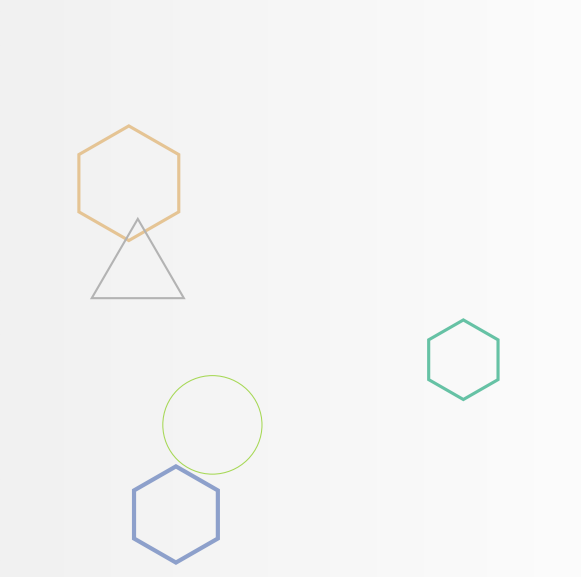[{"shape": "hexagon", "thickness": 1.5, "radius": 0.34, "center": [0.797, 0.376]}, {"shape": "hexagon", "thickness": 2, "radius": 0.42, "center": [0.303, 0.108]}, {"shape": "circle", "thickness": 0.5, "radius": 0.43, "center": [0.365, 0.263]}, {"shape": "hexagon", "thickness": 1.5, "radius": 0.5, "center": [0.222, 0.682]}, {"shape": "triangle", "thickness": 1, "radius": 0.46, "center": [0.237, 0.529]}]